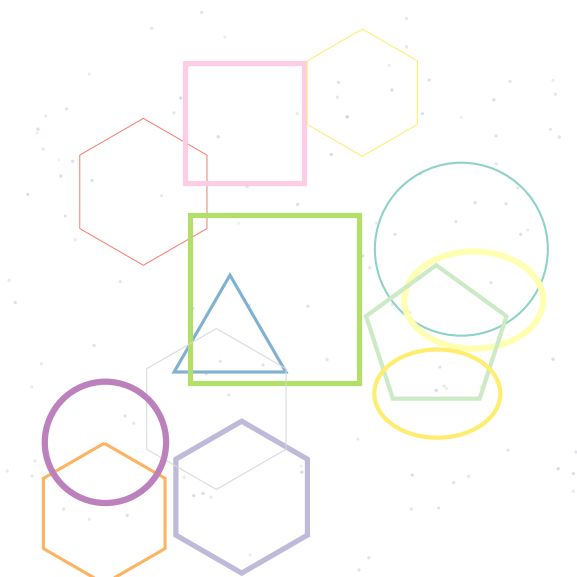[{"shape": "circle", "thickness": 1, "radius": 0.75, "center": [0.799, 0.568]}, {"shape": "oval", "thickness": 3, "radius": 0.6, "center": [0.82, 0.48]}, {"shape": "hexagon", "thickness": 2.5, "radius": 0.66, "center": [0.418, 0.138]}, {"shape": "hexagon", "thickness": 0.5, "radius": 0.64, "center": [0.248, 0.667]}, {"shape": "triangle", "thickness": 1.5, "radius": 0.56, "center": [0.398, 0.411]}, {"shape": "hexagon", "thickness": 1.5, "radius": 0.61, "center": [0.18, 0.11]}, {"shape": "square", "thickness": 2.5, "radius": 0.73, "center": [0.475, 0.481]}, {"shape": "square", "thickness": 2.5, "radius": 0.52, "center": [0.424, 0.786]}, {"shape": "hexagon", "thickness": 0.5, "radius": 0.7, "center": [0.375, 0.291]}, {"shape": "circle", "thickness": 3, "radius": 0.53, "center": [0.183, 0.233]}, {"shape": "pentagon", "thickness": 2, "radius": 0.64, "center": [0.755, 0.412]}, {"shape": "hexagon", "thickness": 0.5, "radius": 0.55, "center": [0.627, 0.839]}, {"shape": "oval", "thickness": 2, "radius": 0.55, "center": [0.757, 0.318]}]